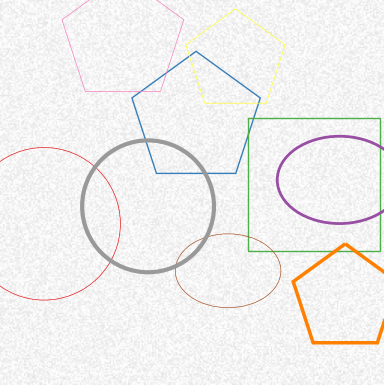[{"shape": "circle", "thickness": 0.5, "radius": 0.99, "center": [0.115, 0.419]}, {"shape": "pentagon", "thickness": 1, "radius": 0.88, "center": [0.509, 0.691]}, {"shape": "square", "thickness": 1, "radius": 0.86, "center": [0.816, 0.521]}, {"shape": "oval", "thickness": 2, "radius": 0.81, "center": [0.882, 0.533]}, {"shape": "pentagon", "thickness": 2.5, "radius": 0.71, "center": [0.897, 0.225]}, {"shape": "pentagon", "thickness": 0.5, "radius": 0.68, "center": [0.612, 0.842]}, {"shape": "oval", "thickness": 0.5, "radius": 0.69, "center": [0.592, 0.297]}, {"shape": "pentagon", "thickness": 0.5, "radius": 0.83, "center": [0.319, 0.897]}, {"shape": "circle", "thickness": 3, "radius": 0.86, "center": [0.385, 0.464]}]